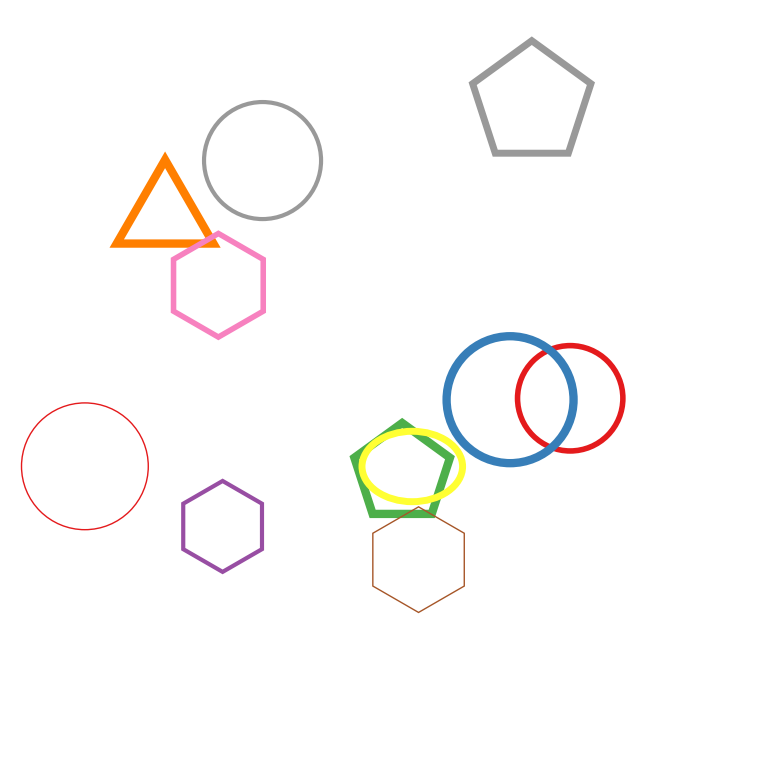[{"shape": "circle", "thickness": 0.5, "radius": 0.41, "center": [0.11, 0.394]}, {"shape": "circle", "thickness": 2, "radius": 0.34, "center": [0.741, 0.483]}, {"shape": "circle", "thickness": 3, "radius": 0.41, "center": [0.662, 0.481]}, {"shape": "pentagon", "thickness": 3, "radius": 0.33, "center": [0.522, 0.385]}, {"shape": "hexagon", "thickness": 1.5, "radius": 0.3, "center": [0.289, 0.316]}, {"shape": "triangle", "thickness": 3, "radius": 0.36, "center": [0.214, 0.72]}, {"shape": "oval", "thickness": 2.5, "radius": 0.33, "center": [0.535, 0.394]}, {"shape": "hexagon", "thickness": 0.5, "radius": 0.34, "center": [0.544, 0.273]}, {"shape": "hexagon", "thickness": 2, "radius": 0.34, "center": [0.284, 0.629]}, {"shape": "pentagon", "thickness": 2.5, "radius": 0.4, "center": [0.691, 0.866]}, {"shape": "circle", "thickness": 1.5, "radius": 0.38, "center": [0.341, 0.791]}]